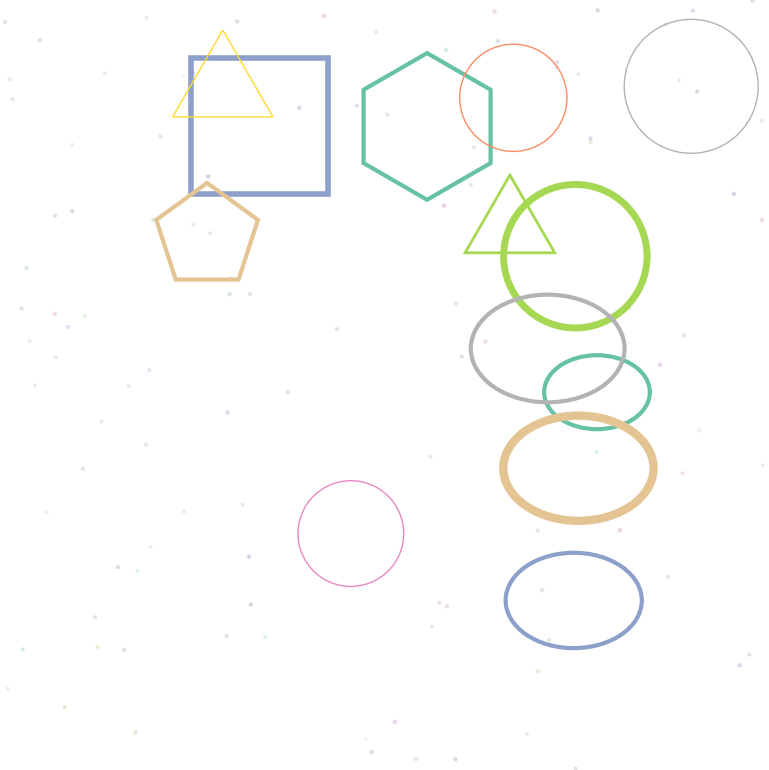[{"shape": "oval", "thickness": 1.5, "radius": 0.34, "center": [0.775, 0.491]}, {"shape": "hexagon", "thickness": 1.5, "radius": 0.48, "center": [0.555, 0.836]}, {"shape": "circle", "thickness": 0.5, "radius": 0.35, "center": [0.667, 0.873]}, {"shape": "oval", "thickness": 1.5, "radius": 0.44, "center": [0.745, 0.22]}, {"shape": "square", "thickness": 2, "radius": 0.44, "center": [0.337, 0.837]}, {"shape": "circle", "thickness": 0.5, "radius": 0.34, "center": [0.456, 0.307]}, {"shape": "circle", "thickness": 2.5, "radius": 0.47, "center": [0.747, 0.667]}, {"shape": "triangle", "thickness": 1, "radius": 0.34, "center": [0.662, 0.705]}, {"shape": "triangle", "thickness": 0.5, "radius": 0.38, "center": [0.289, 0.886]}, {"shape": "oval", "thickness": 3, "radius": 0.49, "center": [0.751, 0.392]}, {"shape": "pentagon", "thickness": 1.5, "radius": 0.35, "center": [0.269, 0.693]}, {"shape": "circle", "thickness": 0.5, "radius": 0.43, "center": [0.898, 0.888]}, {"shape": "oval", "thickness": 1.5, "radius": 0.5, "center": [0.711, 0.547]}]